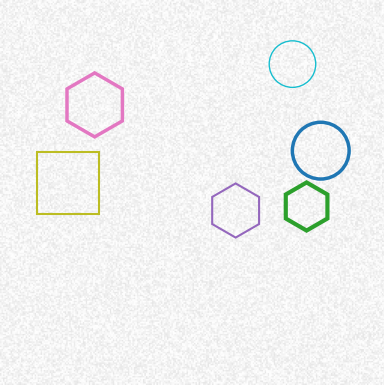[{"shape": "circle", "thickness": 2.5, "radius": 0.37, "center": [0.833, 0.609]}, {"shape": "hexagon", "thickness": 3, "radius": 0.31, "center": [0.796, 0.464]}, {"shape": "hexagon", "thickness": 1.5, "radius": 0.35, "center": [0.612, 0.453]}, {"shape": "hexagon", "thickness": 2.5, "radius": 0.42, "center": [0.246, 0.728]}, {"shape": "square", "thickness": 1.5, "radius": 0.4, "center": [0.176, 0.525]}, {"shape": "circle", "thickness": 1, "radius": 0.3, "center": [0.76, 0.833]}]